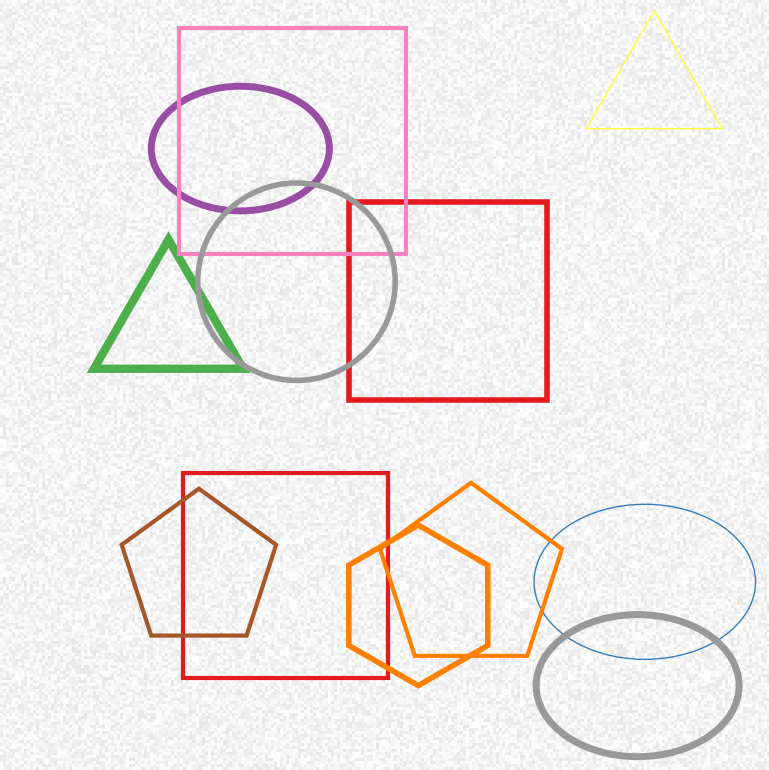[{"shape": "square", "thickness": 1.5, "radius": 0.67, "center": [0.371, 0.252]}, {"shape": "square", "thickness": 2, "radius": 0.64, "center": [0.582, 0.61]}, {"shape": "oval", "thickness": 0.5, "radius": 0.72, "center": [0.837, 0.244]}, {"shape": "triangle", "thickness": 3, "radius": 0.56, "center": [0.219, 0.577]}, {"shape": "oval", "thickness": 2.5, "radius": 0.58, "center": [0.312, 0.807]}, {"shape": "pentagon", "thickness": 1.5, "radius": 0.62, "center": [0.612, 0.249]}, {"shape": "hexagon", "thickness": 2, "radius": 0.52, "center": [0.543, 0.214]}, {"shape": "triangle", "thickness": 0.5, "radius": 0.51, "center": [0.85, 0.884]}, {"shape": "pentagon", "thickness": 1.5, "radius": 0.53, "center": [0.258, 0.26]}, {"shape": "square", "thickness": 1.5, "radius": 0.74, "center": [0.38, 0.817]}, {"shape": "circle", "thickness": 2, "radius": 0.64, "center": [0.385, 0.634]}, {"shape": "oval", "thickness": 2.5, "radius": 0.66, "center": [0.828, 0.11]}]